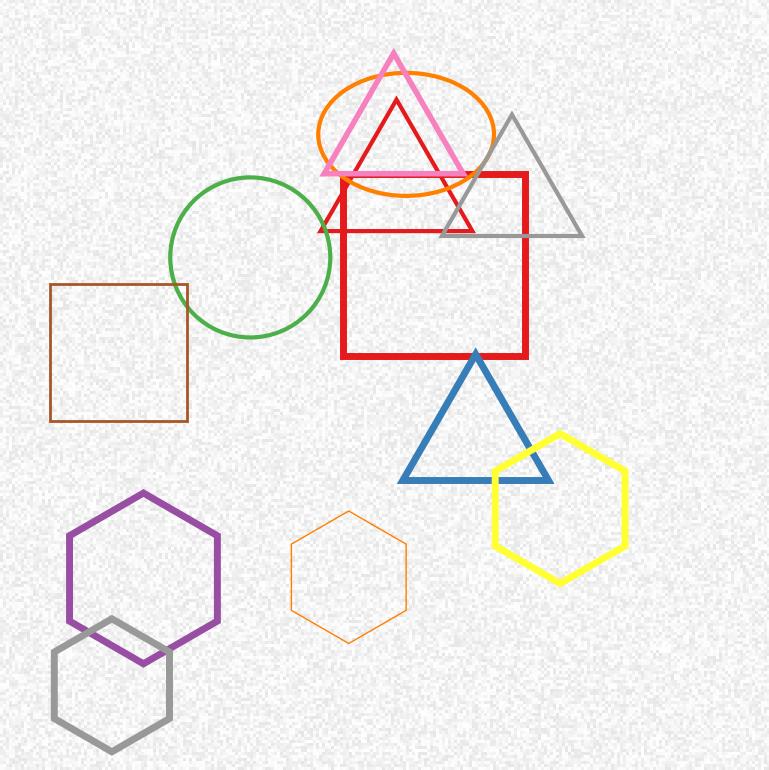[{"shape": "square", "thickness": 2.5, "radius": 0.59, "center": [0.564, 0.656]}, {"shape": "triangle", "thickness": 1.5, "radius": 0.57, "center": [0.515, 0.757]}, {"shape": "triangle", "thickness": 2.5, "radius": 0.55, "center": [0.618, 0.431]}, {"shape": "circle", "thickness": 1.5, "radius": 0.52, "center": [0.325, 0.666]}, {"shape": "hexagon", "thickness": 2.5, "radius": 0.55, "center": [0.186, 0.249]}, {"shape": "oval", "thickness": 1.5, "radius": 0.57, "center": [0.527, 0.825]}, {"shape": "hexagon", "thickness": 0.5, "radius": 0.43, "center": [0.453, 0.25]}, {"shape": "hexagon", "thickness": 2.5, "radius": 0.49, "center": [0.727, 0.34]}, {"shape": "square", "thickness": 1, "radius": 0.44, "center": [0.154, 0.542]}, {"shape": "triangle", "thickness": 2, "radius": 0.52, "center": [0.511, 0.827]}, {"shape": "hexagon", "thickness": 2.5, "radius": 0.43, "center": [0.145, 0.11]}, {"shape": "triangle", "thickness": 1.5, "radius": 0.53, "center": [0.665, 0.746]}]